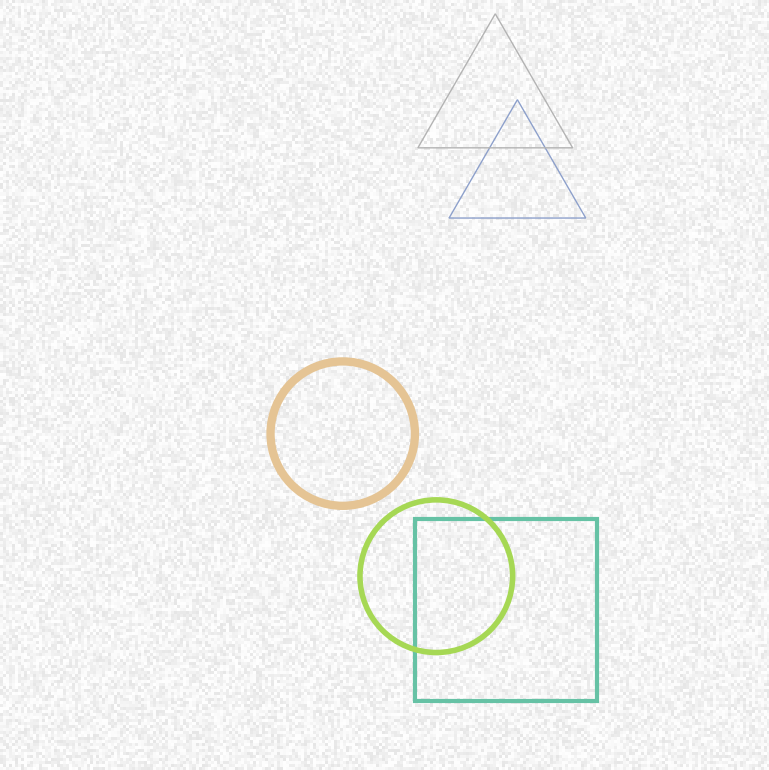[{"shape": "square", "thickness": 1.5, "radius": 0.59, "center": [0.657, 0.208]}, {"shape": "triangle", "thickness": 0.5, "radius": 0.51, "center": [0.672, 0.768]}, {"shape": "circle", "thickness": 2, "radius": 0.5, "center": [0.567, 0.252]}, {"shape": "circle", "thickness": 3, "radius": 0.47, "center": [0.445, 0.437]}, {"shape": "triangle", "thickness": 0.5, "radius": 0.58, "center": [0.643, 0.866]}]